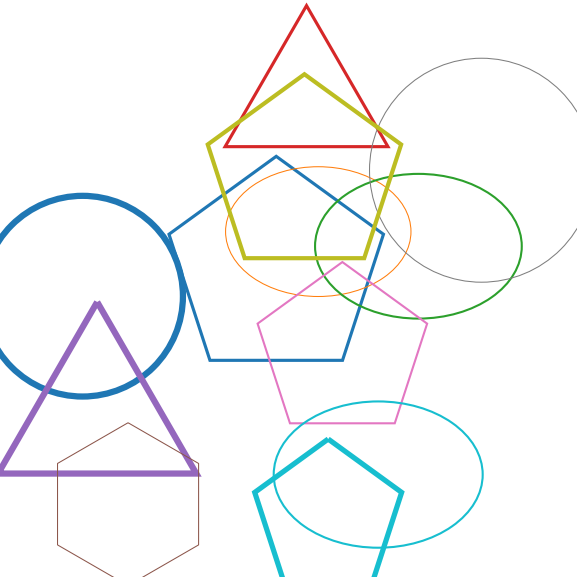[{"shape": "pentagon", "thickness": 1.5, "radius": 0.98, "center": [0.478, 0.533]}, {"shape": "circle", "thickness": 3, "radius": 0.87, "center": [0.143, 0.486]}, {"shape": "oval", "thickness": 0.5, "radius": 0.8, "center": [0.551, 0.598]}, {"shape": "oval", "thickness": 1, "radius": 0.89, "center": [0.725, 0.573]}, {"shape": "triangle", "thickness": 1.5, "radius": 0.81, "center": [0.531, 0.827]}, {"shape": "triangle", "thickness": 3, "radius": 0.99, "center": [0.168, 0.278]}, {"shape": "hexagon", "thickness": 0.5, "radius": 0.71, "center": [0.222, 0.126]}, {"shape": "pentagon", "thickness": 1, "radius": 0.77, "center": [0.593, 0.391]}, {"shape": "circle", "thickness": 0.5, "radius": 0.97, "center": [0.834, 0.704]}, {"shape": "pentagon", "thickness": 2, "radius": 0.88, "center": [0.527, 0.694]}, {"shape": "oval", "thickness": 1, "radius": 0.9, "center": [0.655, 0.177]}, {"shape": "pentagon", "thickness": 2.5, "radius": 0.67, "center": [0.568, 0.105]}]